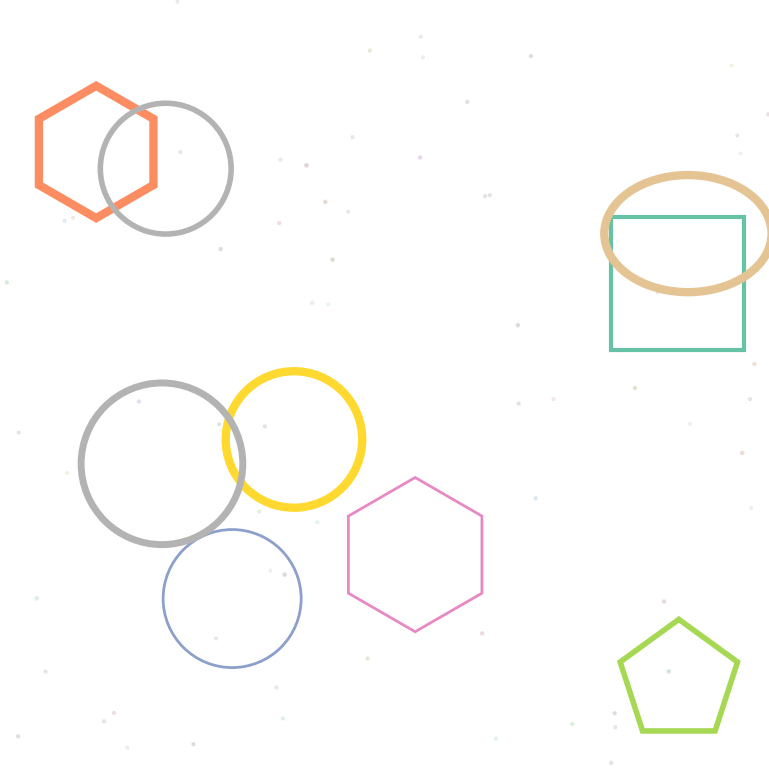[{"shape": "square", "thickness": 1.5, "radius": 0.43, "center": [0.88, 0.632]}, {"shape": "hexagon", "thickness": 3, "radius": 0.43, "center": [0.125, 0.803]}, {"shape": "circle", "thickness": 1, "radius": 0.45, "center": [0.301, 0.223]}, {"shape": "hexagon", "thickness": 1, "radius": 0.5, "center": [0.539, 0.28]}, {"shape": "pentagon", "thickness": 2, "radius": 0.4, "center": [0.882, 0.116]}, {"shape": "circle", "thickness": 3, "radius": 0.44, "center": [0.382, 0.429]}, {"shape": "oval", "thickness": 3, "radius": 0.54, "center": [0.893, 0.697]}, {"shape": "circle", "thickness": 2.5, "radius": 0.52, "center": [0.21, 0.398]}, {"shape": "circle", "thickness": 2, "radius": 0.42, "center": [0.215, 0.781]}]